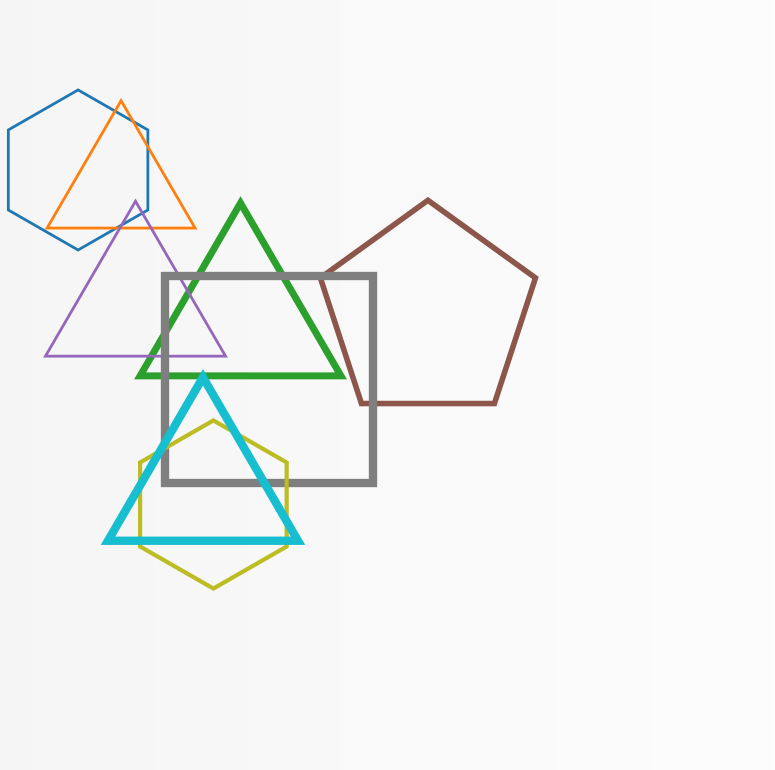[{"shape": "hexagon", "thickness": 1, "radius": 0.52, "center": [0.101, 0.779]}, {"shape": "triangle", "thickness": 1, "radius": 0.55, "center": [0.156, 0.759]}, {"shape": "triangle", "thickness": 2.5, "radius": 0.75, "center": [0.31, 0.587]}, {"shape": "triangle", "thickness": 1, "radius": 0.67, "center": [0.175, 0.605]}, {"shape": "pentagon", "thickness": 2, "radius": 0.73, "center": [0.552, 0.594]}, {"shape": "square", "thickness": 3, "radius": 0.67, "center": [0.347, 0.508]}, {"shape": "hexagon", "thickness": 1.5, "radius": 0.55, "center": [0.275, 0.345]}, {"shape": "triangle", "thickness": 3, "radius": 0.71, "center": [0.262, 0.369]}]